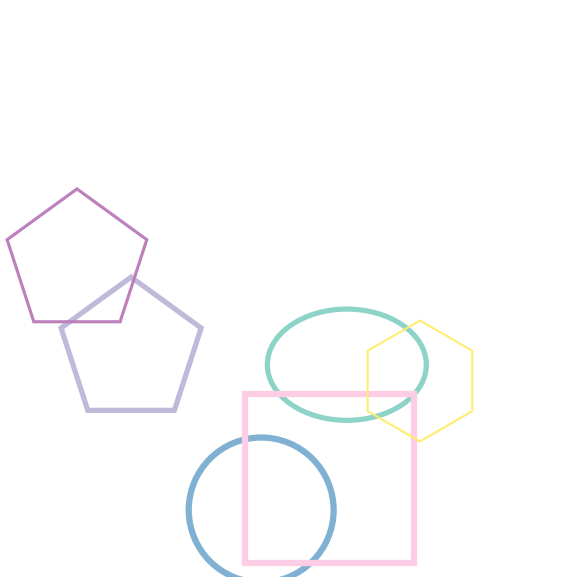[{"shape": "oval", "thickness": 2.5, "radius": 0.69, "center": [0.601, 0.368]}, {"shape": "pentagon", "thickness": 2.5, "radius": 0.64, "center": [0.227, 0.392]}, {"shape": "circle", "thickness": 3, "radius": 0.63, "center": [0.452, 0.116]}, {"shape": "square", "thickness": 3, "radius": 0.73, "center": [0.571, 0.171]}, {"shape": "pentagon", "thickness": 1.5, "radius": 0.64, "center": [0.133, 0.545]}, {"shape": "hexagon", "thickness": 1, "radius": 0.52, "center": [0.727, 0.339]}]